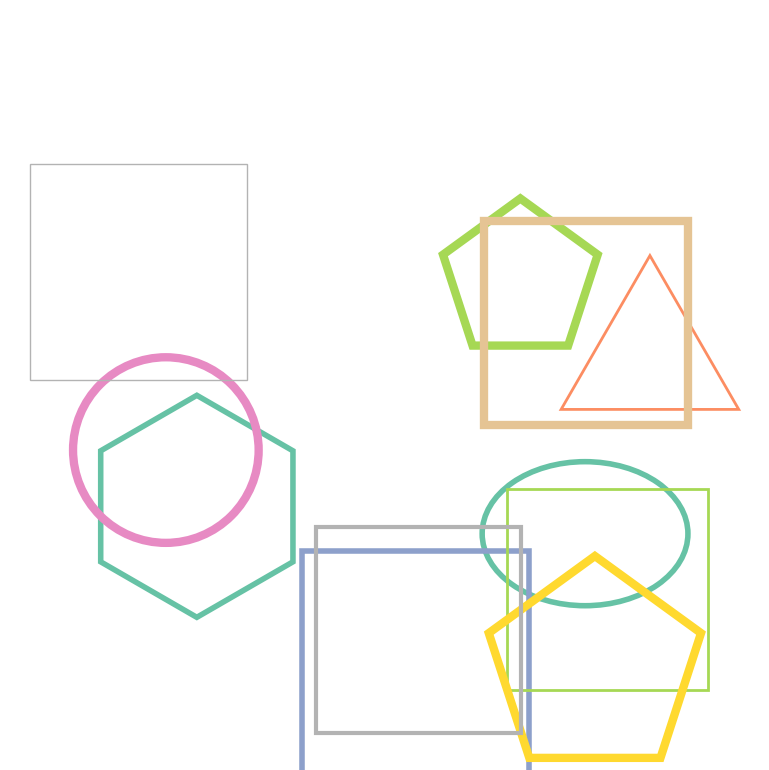[{"shape": "hexagon", "thickness": 2, "radius": 0.72, "center": [0.256, 0.342]}, {"shape": "oval", "thickness": 2, "radius": 0.67, "center": [0.76, 0.307]}, {"shape": "triangle", "thickness": 1, "radius": 0.67, "center": [0.844, 0.535]}, {"shape": "square", "thickness": 2, "radius": 0.74, "center": [0.539, 0.137]}, {"shape": "circle", "thickness": 3, "radius": 0.6, "center": [0.215, 0.415]}, {"shape": "pentagon", "thickness": 3, "radius": 0.53, "center": [0.676, 0.637]}, {"shape": "square", "thickness": 1, "radius": 0.65, "center": [0.789, 0.234]}, {"shape": "pentagon", "thickness": 3, "radius": 0.72, "center": [0.773, 0.133]}, {"shape": "square", "thickness": 3, "radius": 0.66, "center": [0.761, 0.581]}, {"shape": "square", "thickness": 1.5, "radius": 0.67, "center": [0.543, 0.182]}, {"shape": "square", "thickness": 0.5, "radius": 0.7, "center": [0.18, 0.646]}]